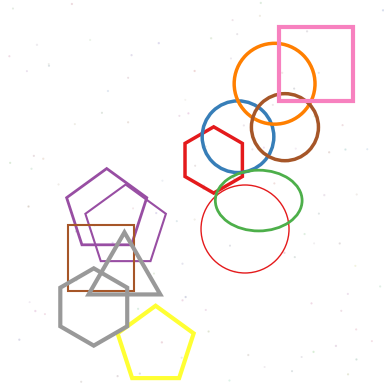[{"shape": "hexagon", "thickness": 2.5, "radius": 0.43, "center": [0.555, 0.585]}, {"shape": "circle", "thickness": 1, "radius": 0.57, "center": [0.636, 0.405]}, {"shape": "circle", "thickness": 2.5, "radius": 0.47, "center": [0.618, 0.645]}, {"shape": "oval", "thickness": 2, "radius": 0.56, "center": [0.672, 0.479]}, {"shape": "pentagon", "thickness": 2, "radius": 0.55, "center": [0.277, 0.453]}, {"shape": "pentagon", "thickness": 1.5, "radius": 0.55, "center": [0.326, 0.411]}, {"shape": "circle", "thickness": 2.5, "radius": 0.52, "center": [0.713, 0.782]}, {"shape": "pentagon", "thickness": 3, "radius": 0.52, "center": [0.404, 0.102]}, {"shape": "circle", "thickness": 2.5, "radius": 0.44, "center": [0.74, 0.67]}, {"shape": "square", "thickness": 1.5, "radius": 0.43, "center": [0.263, 0.33]}, {"shape": "square", "thickness": 3, "radius": 0.48, "center": [0.821, 0.833]}, {"shape": "triangle", "thickness": 3, "radius": 0.54, "center": [0.323, 0.289]}, {"shape": "hexagon", "thickness": 3, "radius": 0.5, "center": [0.244, 0.203]}]